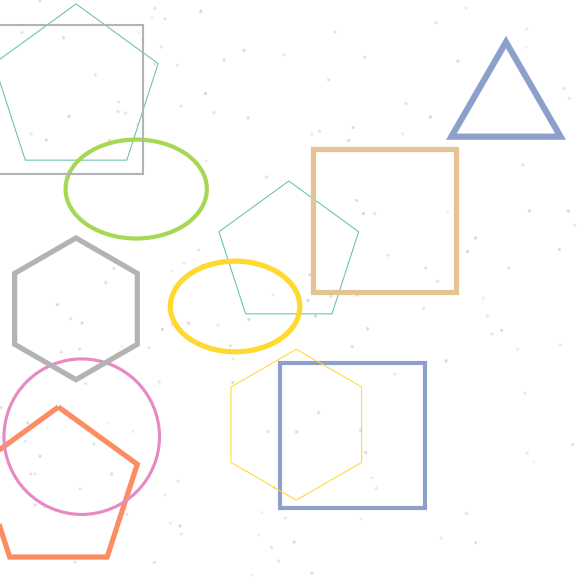[{"shape": "pentagon", "thickness": 0.5, "radius": 0.75, "center": [0.132, 0.843]}, {"shape": "pentagon", "thickness": 0.5, "radius": 0.64, "center": [0.5, 0.559]}, {"shape": "pentagon", "thickness": 2.5, "radius": 0.72, "center": [0.101, 0.151]}, {"shape": "triangle", "thickness": 3, "radius": 0.55, "center": [0.876, 0.817]}, {"shape": "square", "thickness": 2, "radius": 0.63, "center": [0.61, 0.245]}, {"shape": "circle", "thickness": 1.5, "radius": 0.67, "center": [0.142, 0.243]}, {"shape": "oval", "thickness": 2, "radius": 0.61, "center": [0.236, 0.672]}, {"shape": "oval", "thickness": 2.5, "radius": 0.56, "center": [0.407, 0.468]}, {"shape": "hexagon", "thickness": 0.5, "radius": 0.65, "center": [0.513, 0.264]}, {"shape": "square", "thickness": 2.5, "radius": 0.62, "center": [0.665, 0.618]}, {"shape": "hexagon", "thickness": 2.5, "radius": 0.61, "center": [0.132, 0.464]}, {"shape": "square", "thickness": 1, "radius": 0.65, "center": [0.118, 0.827]}]